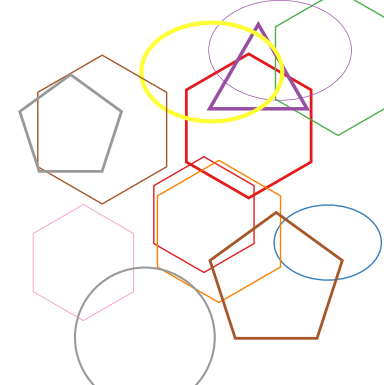[{"shape": "hexagon", "thickness": 1, "radius": 0.75, "center": [0.53, 0.443]}, {"shape": "hexagon", "thickness": 2, "radius": 0.94, "center": [0.646, 0.673]}, {"shape": "oval", "thickness": 1, "radius": 0.7, "center": [0.851, 0.37]}, {"shape": "hexagon", "thickness": 1, "radius": 0.94, "center": [0.878, 0.836]}, {"shape": "triangle", "thickness": 2.5, "radius": 0.73, "center": [0.671, 0.791]}, {"shape": "oval", "thickness": 0.5, "radius": 0.93, "center": [0.727, 0.869]}, {"shape": "hexagon", "thickness": 1, "radius": 0.92, "center": [0.569, 0.399]}, {"shape": "oval", "thickness": 3, "radius": 0.92, "center": [0.55, 0.813]}, {"shape": "hexagon", "thickness": 1, "radius": 0.97, "center": [0.265, 0.663]}, {"shape": "pentagon", "thickness": 2, "radius": 0.9, "center": [0.717, 0.267]}, {"shape": "hexagon", "thickness": 0.5, "radius": 0.75, "center": [0.217, 0.318]}, {"shape": "pentagon", "thickness": 2, "radius": 0.69, "center": [0.183, 0.667]}, {"shape": "circle", "thickness": 1.5, "radius": 0.91, "center": [0.376, 0.124]}]